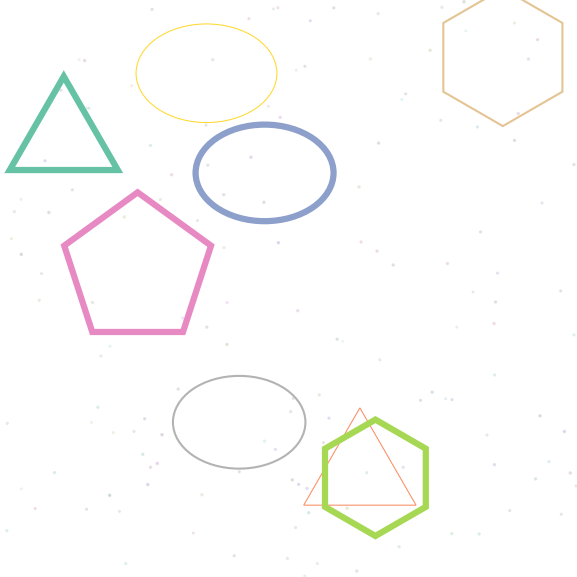[{"shape": "triangle", "thickness": 3, "radius": 0.54, "center": [0.11, 0.759]}, {"shape": "triangle", "thickness": 0.5, "radius": 0.56, "center": [0.623, 0.181]}, {"shape": "oval", "thickness": 3, "radius": 0.6, "center": [0.458, 0.7]}, {"shape": "pentagon", "thickness": 3, "radius": 0.67, "center": [0.238, 0.532]}, {"shape": "hexagon", "thickness": 3, "radius": 0.5, "center": [0.65, 0.172]}, {"shape": "oval", "thickness": 0.5, "radius": 0.61, "center": [0.358, 0.872]}, {"shape": "hexagon", "thickness": 1, "radius": 0.6, "center": [0.871, 0.9]}, {"shape": "oval", "thickness": 1, "radius": 0.57, "center": [0.414, 0.268]}]